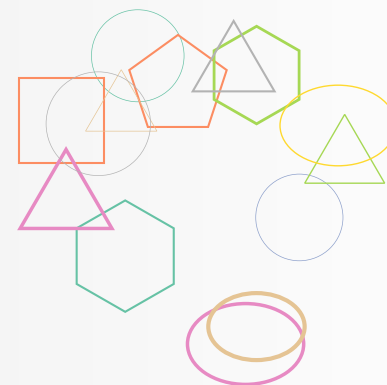[{"shape": "hexagon", "thickness": 1.5, "radius": 0.72, "center": [0.323, 0.335]}, {"shape": "circle", "thickness": 0.5, "radius": 0.6, "center": [0.356, 0.855]}, {"shape": "pentagon", "thickness": 1.5, "radius": 0.66, "center": [0.459, 0.777]}, {"shape": "square", "thickness": 1.5, "radius": 0.55, "center": [0.16, 0.687]}, {"shape": "circle", "thickness": 0.5, "radius": 0.56, "center": [0.773, 0.435]}, {"shape": "triangle", "thickness": 2.5, "radius": 0.68, "center": [0.17, 0.475]}, {"shape": "oval", "thickness": 2.5, "radius": 0.75, "center": [0.634, 0.107]}, {"shape": "hexagon", "thickness": 2, "radius": 0.63, "center": [0.662, 0.805]}, {"shape": "triangle", "thickness": 1, "radius": 0.6, "center": [0.89, 0.584]}, {"shape": "oval", "thickness": 1, "radius": 0.75, "center": [0.872, 0.674]}, {"shape": "oval", "thickness": 3, "radius": 0.62, "center": [0.662, 0.152]}, {"shape": "triangle", "thickness": 0.5, "radius": 0.53, "center": [0.313, 0.713]}, {"shape": "triangle", "thickness": 1.5, "radius": 0.61, "center": [0.603, 0.824]}, {"shape": "circle", "thickness": 0.5, "radius": 0.67, "center": [0.254, 0.679]}]